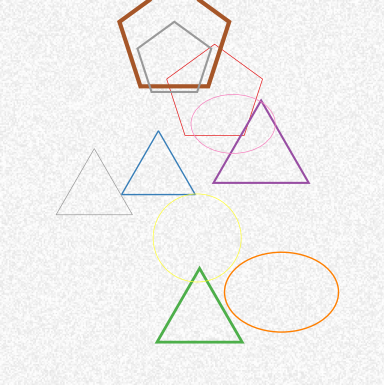[{"shape": "pentagon", "thickness": 0.5, "radius": 0.65, "center": [0.557, 0.754]}, {"shape": "triangle", "thickness": 1, "radius": 0.55, "center": [0.411, 0.55]}, {"shape": "triangle", "thickness": 2, "radius": 0.64, "center": [0.518, 0.175]}, {"shape": "triangle", "thickness": 1.5, "radius": 0.71, "center": [0.678, 0.596]}, {"shape": "oval", "thickness": 1, "radius": 0.74, "center": [0.731, 0.241]}, {"shape": "circle", "thickness": 0.5, "radius": 0.57, "center": [0.512, 0.382]}, {"shape": "pentagon", "thickness": 3, "radius": 0.75, "center": [0.453, 0.897]}, {"shape": "oval", "thickness": 0.5, "radius": 0.55, "center": [0.606, 0.678]}, {"shape": "triangle", "thickness": 0.5, "radius": 0.57, "center": [0.245, 0.499]}, {"shape": "pentagon", "thickness": 1.5, "radius": 0.5, "center": [0.453, 0.843]}]